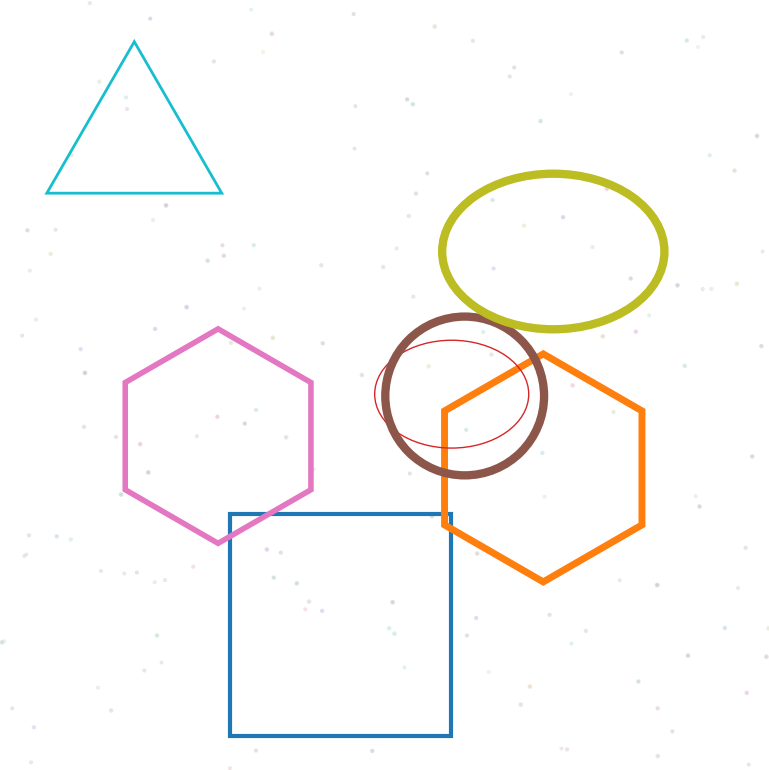[{"shape": "square", "thickness": 1.5, "radius": 0.72, "center": [0.442, 0.188]}, {"shape": "hexagon", "thickness": 2.5, "radius": 0.74, "center": [0.706, 0.392]}, {"shape": "oval", "thickness": 0.5, "radius": 0.5, "center": [0.587, 0.488]}, {"shape": "circle", "thickness": 3, "radius": 0.52, "center": [0.603, 0.486]}, {"shape": "hexagon", "thickness": 2, "radius": 0.7, "center": [0.283, 0.434]}, {"shape": "oval", "thickness": 3, "radius": 0.72, "center": [0.719, 0.673]}, {"shape": "triangle", "thickness": 1, "radius": 0.66, "center": [0.174, 0.815]}]